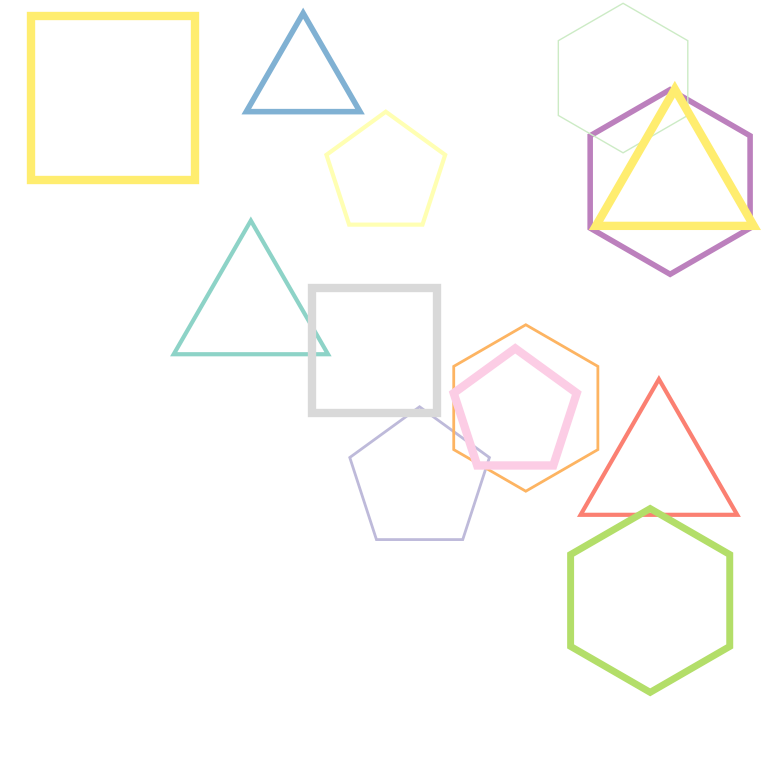[{"shape": "triangle", "thickness": 1.5, "radius": 0.58, "center": [0.326, 0.598]}, {"shape": "pentagon", "thickness": 1.5, "radius": 0.41, "center": [0.501, 0.774]}, {"shape": "pentagon", "thickness": 1, "radius": 0.48, "center": [0.545, 0.376]}, {"shape": "triangle", "thickness": 1.5, "radius": 0.59, "center": [0.856, 0.39]}, {"shape": "triangle", "thickness": 2, "radius": 0.43, "center": [0.394, 0.898]}, {"shape": "hexagon", "thickness": 1, "radius": 0.54, "center": [0.683, 0.47]}, {"shape": "hexagon", "thickness": 2.5, "radius": 0.6, "center": [0.844, 0.22]}, {"shape": "pentagon", "thickness": 3, "radius": 0.42, "center": [0.669, 0.463]}, {"shape": "square", "thickness": 3, "radius": 0.41, "center": [0.486, 0.544]}, {"shape": "hexagon", "thickness": 2, "radius": 0.6, "center": [0.87, 0.764]}, {"shape": "hexagon", "thickness": 0.5, "radius": 0.49, "center": [0.809, 0.899]}, {"shape": "triangle", "thickness": 3, "radius": 0.59, "center": [0.876, 0.766]}, {"shape": "square", "thickness": 3, "radius": 0.53, "center": [0.147, 0.872]}]